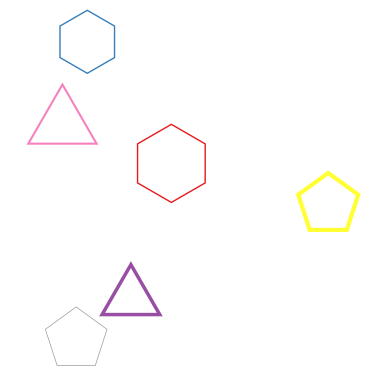[{"shape": "hexagon", "thickness": 1, "radius": 0.51, "center": [0.445, 0.576]}, {"shape": "hexagon", "thickness": 1, "radius": 0.41, "center": [0.227, 0.891]}, {"shape": "triangle", "thickness": 2.5, "radius": 0.43, "center": [0.34, 0.226]}, {"shape": "pentagon", "thickness": 3, "radius": 0.41, "center": [0.853, 0.469]}, {"shape": "triangle", "thickness": 1.5, "radius": 0.51, "center": [0.162, 0.678]}, {"shape": "pentagon", "thickness": 0.5, "radius": 0.42, "center": [0.198, 0.119]}]